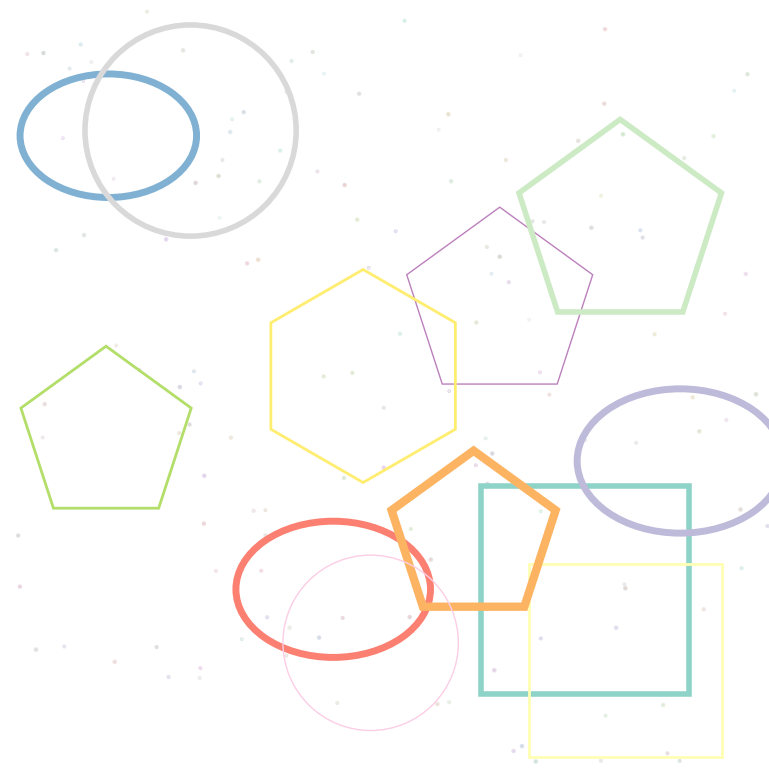[{"shape": "square", "thickness": 2, "radius": 0.68, "center": [0.759, 0.234]}, {"shape": "square", "thickness": 1, "radius": 0.63, "center": [0.812, 0.142]}, {"shape": "oval", "thickness": 2.5, "radius": 0.67, "center": [0.883, 0.401]}, {"shape": "oval", "thickness": 2.5, "radius": 0.63, "center": [0.433, 0.235]}, {"shape": "oval", "thickness": 2.5, "radius": 0.57, "center": [0.141, 0.824]}, {"shape": "pentagon", "thickness": 3, "radius": 0.56, "center": [0.615, 0.303]}, {"shape": "pentagon", "thickness": 1, "radius": 0.58, "center": [0.138, 0.434]}, {"shape": "circle", "thickness": 0.5, "radius": 0.57, "center": [0.481, 0.165]}, {"shape": "circle", "thickness": 2, "radius": 0.69, "center": [0.248, 0.83]}, {"shape": "pentagon", "thickness": 0.5, "radius": 0.63, "center": [0.649, 0.604]}, {"shape": "pentagon", "thickness": 2, "radius": 0.69, "center": [0.805, 0.707]}, {"shape": "hexagon", "thickness": 1, "radius": 0.69, "center": [0.472, 0.512]}]